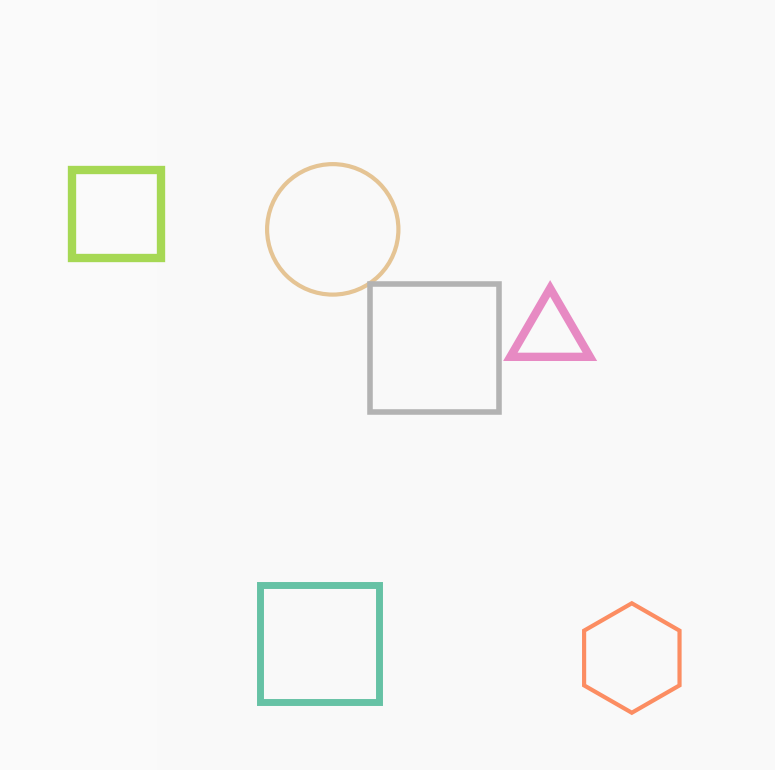[{"shape": "square", "thickness": 2.5, "radius": 0.38, "center": [0.412, 0.164]}, {"shape": "hexagon", "thickness": 1.5, "radius": 0.36, "center": [0.815, 0.145]}, {"shape": "triangle", "thickness": 3, "radius": 0.3, "center": [0.71, 0.566]}, {"shape": "square", "thickness": 3, "radius": 0.29, "center": [0.15, 0.722]}, {"shape": "circle", "thickness": 1.5, "radius": 0.42, "center": [0.429, 0.702]}, {"shape": "square", "thickness": 2, "radius": 0.42, "center": [0.561, 0.548]}]